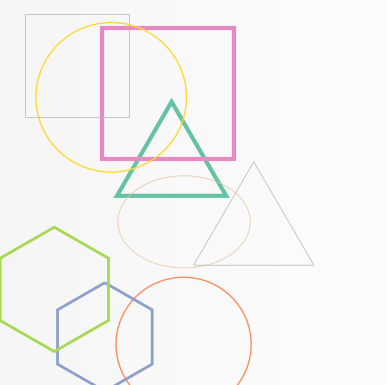[{"shape": "triangle", "thickness": 3, "radius": 0.81, "center": [0.443, 0.573]}, {"shape": "circle", "thickness": 1, "radius": 0.87, "center": [0.474, 0.106]}, {"shape": "hexagon", "thickness": 2, "radius": 0.71, "center": [0.271, 0.125]}, {"shape": "square", "thickness": 3, "radius": 0.85, "center": [0.434, 0.757]}, {"shape": "hexagon", "thickness": 2, "radius": 0.81, "center": [0.14, 0.248]}, {"shape": "circle", "thickness": 1, "radius": 0.97, "center": [0.287, 0.747]}, {"shape": "oval", "thickness": 0.5, "radius": 0.85, "center": [0.475, 0.424]}, {"shape": "square", "thickness": 0.5, "radius": 0.67, "center": [0.198, 0.831]}, {"shape": "triangle", "thickness": 0.5, "radius": 0.9, "center": [0.655, 0.401]}]